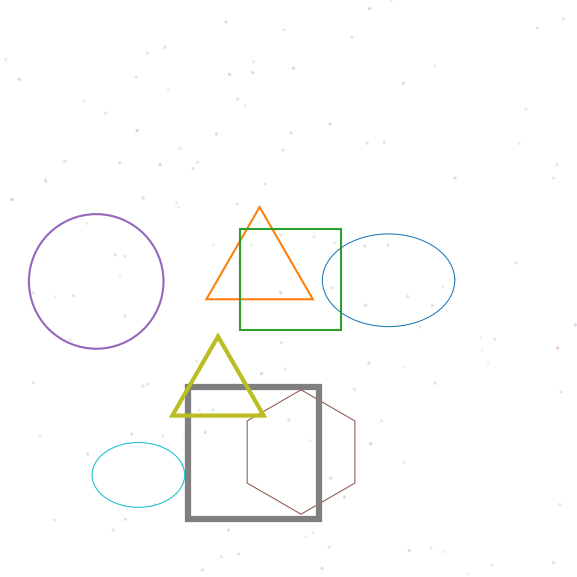[{"shape": "oval", "thickness": 0.5, "radius": 0.57, "center": [0.673, 0.514]}, {"shape": "triangle", "thickness": 1, "radius": 0.53, "center": [0.45, 0.534]}, {"shape": "square", "thickness": 1, "radius": 0.44, "center": [0.503, 0.515]}, {"shape": "circle", "thickness": 1, "radius": 0.58, "center": [0.167, 0.512]}, {"shape": "hexagon", "thickness": 0.5, "radius": 0.54, "center": [0.521, 0.216]}, {"shape": "square", "thickness": 3, "radius": 0.57, "center": [0.44, 0.215]}, {"shape": "triangle", "thickness": 2, "radius": 0.46, "center": [0.378, 0.325]}, {"shape": "oval", "thickness": 0.5, "radius": 0.4, "center": [0.24, 0.177]}]